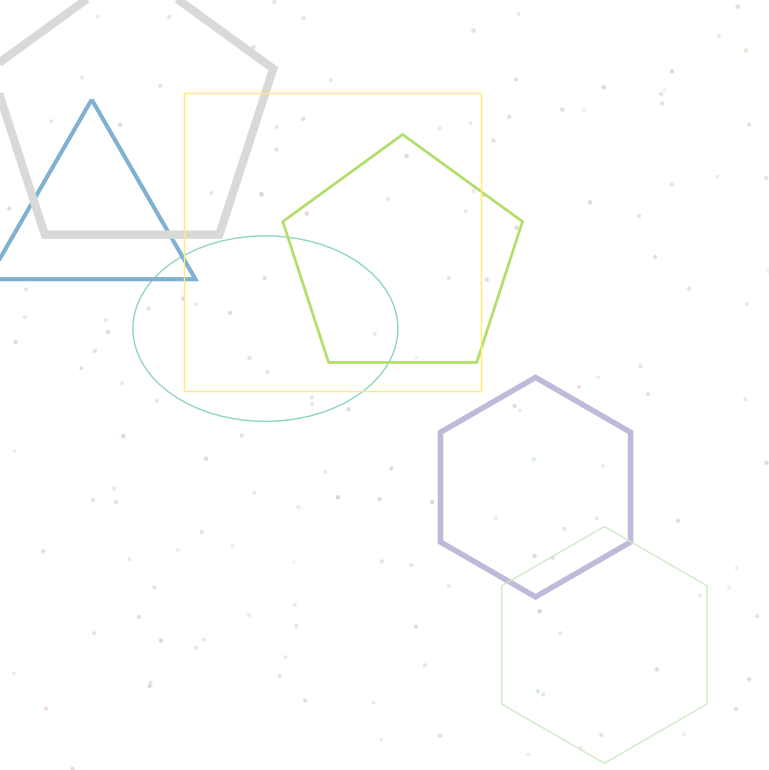[{"shape": "oval", "thickness": 0.5, "radius": 0.86, "center": [0.345, 0.573]}, {"shape": "hexagon", "thickness": 2, "radius": 0.71, "center": [0.696, 0.367]}, {"shape": "triangle", "thickness": 1.5, "radius": 0.78, "center": [0.119, 0.715]}, {"shape": "pentagon", "thickness": 1, "radius": 0.82, "center": [0.523, 0.662]}, {"shape": "pentagon", "thickness": 3, "radius": 0.96, "center": [0.172, 0.851]}, {"shape": "hexagon", "thickness": 0.5, "radius": 0.77, "center": [0.785, 0.162]}, {"shape": "square", "thickness": 0.5, "radius": 0.97, "center": [0.432, 0.686]}]